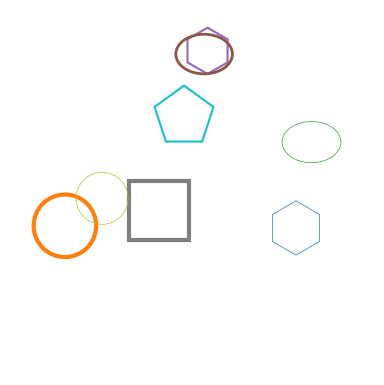[{"shape": "hexagon", "thickness": 0.5, "radius": 0.35, "center": [0.769, 0.408]}, {"shape": "circle", "thickness": 3, "radius": 0.41, "center": [0.169, 0.414]}, {"shape": "oval", "thickness": 0.5, "radius": 0.38, "center": [0.809, 0.631]}, {"shape": "hexagon", "thickness": 1.5, "radius": 0.3, "center": [0.539, 0.868]}, {"shape": "oval", "thickness": 2, "radius": 0.37, "center": [0.53, 0.86]}, {"shape": "square", "thickness": 3, "radius": 0.38, "center": [0.413, 0.453]}, {"shape": "circle", "thickness": 0.5, "radius": 0.34, "center": [0.265, 0.485]}, {"shape": "pentagon", "thickness": 1.5, "radius": 0.4, "center": [0.478, 0.697]}]